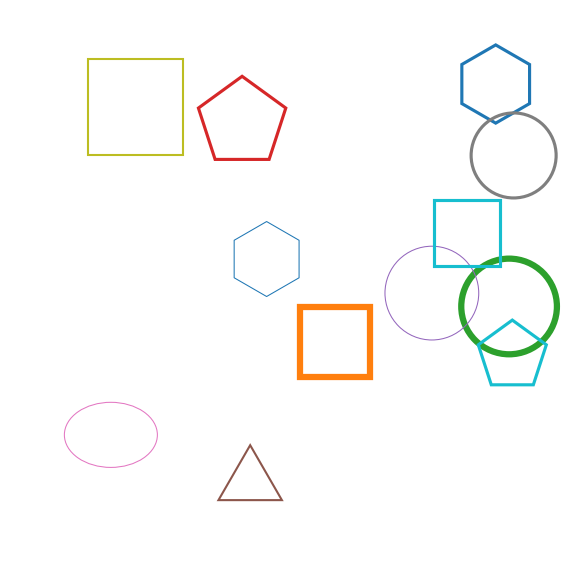[{"shape": "hexagon", "thickness": 0.5, "radius": 0.32, "center": [0.462, 0.551]}, {"shape": "hexagon", "thickness": 1.5, "radius": 0.34, "center": [0.858, 0.854]}, {"shape": "square", "thickness": 3, "radius": 0.3, "center": [0.58, 0.407]}, {"shape": "circle", "thickness": 3, "radius": 0.41, "center": [0.882, 0.468]}, {"shape": "pentagon", "thickness": 1.5, "radius": 0.4, "center": [0.419, 0.787]}, {"shape": "circle", "thickness": 0.5, "radius": 0.41, "center": [0.748, 0.492]}, {"shape": "triangle", "thickness": 1, "radius": 0.32, "center": [0.433, 0.165]}, {"shape": "oval", "thickness": 0.5, "radius": 0.4, "center": [0.192, 0.246]}, {"shape": "circle", "thickness": 1.5, "radius": 0.37, "center": [0.889, 0.73]}, {"shape": "square", "thickness": 1, "radius": 0.41, "center": [0.235, 0.814]}, {"shape": "square", "thickness": 1.5, "radius": 0.29, "center": [0.809, 0.596]}, {"shape": "pentagon", "thickness": 1.5, "radius": 0.31, "center": [0.887, 0.383]}]